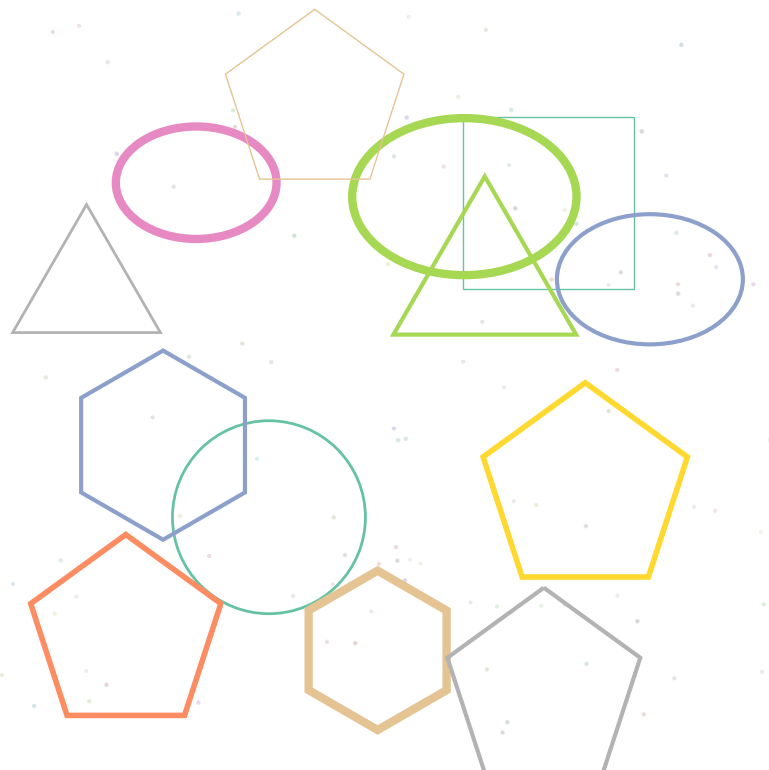[{"shape": "circle", "thickness": 1, "radius": 0.63, "center": [0.349, 0.328]}, {"shape": "square", "thickness": 0.5, "radius": 0.56, "center": [0.713, 0.736]}, {"shape": "pentagon", "thickness": 2, "radius": 0.65, "center": [0.163, 0.176]}, {"shape": "oval", "thickness": 1.5, "radius": 0.6, "center": [0.844, 0.637]}, {"shape": "hexagon", "thickness": 1.5, "radius": 0.61, "center": [0.212, 0.422]}, {"shape": "oval", "thickness": 3, "radius": 0.52, "center": [0.255, 0.763]}, {"shape": "oval", "thickness": 3, "radius": 0.73, "center": [0.603, 0.745]}, {"shape": "triangle", "thickness": 1.5, "radius": 0.68, "center": [0.63, 0.634]}, {"shape": "pentagon", "thickness": 2, "radius": 0.7, "center": [0.76, 0.363]}, {"shape": "hexagon", "thickness": 3, "radius": 0.52, "center": [0.49, 0.155]}, {"shape": "pentagon", "thickness": 0.5, "radius": 0.61, "center": [0.409, 0.866]}, {"shape": "pentagon", "thickness": 1.5, "radius": 0.66, "center": [0.706, 0.105]}, {"shape": "triangle", "thickness": 1, "radius": 0.55, "center": [0.112, 0.623]}]